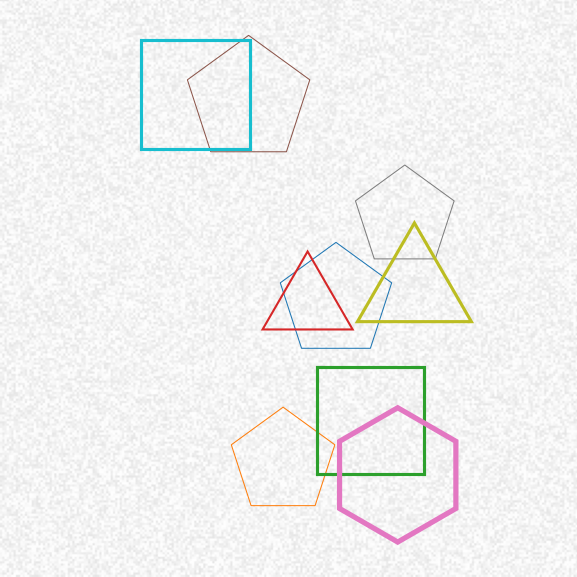[{"shape": "pentagon", "thickness": 0.5, "radius": 0.51, "center": [0.582, 0.478]}, {"shape": "pentagon", "thickness": 0.5, "radius": 0.47, "center": [0.49, 0.2]}, {"shape": "square", "thickness": 1.5, "radius": 0.46, "center": [0.641, 0.271]}, {"shape": "triangle", "thickness": 1, "radius": 0.45, "center": [0.533, 0.474]}, {"shape": "pentagon", "thickness": 0.5, "radius": 0.56, "center": [0.43, 0.826]}, {"shape": "hexagon", "thickness": 2.5, "radius": 0.58, "center": [0.689, 0.177]}, {"shape": "pentagon", "thickness": 0.5, "radius": 0.45, "center": [0.701, 0.624]}, {"shape": "triangle", "thickness": 1.5, "radius": 0.57, "center": [0.718, 0.499]}, {"shape": "square", "thickness": 1.5, "radius": 0.47, "center": [0.338, 0.836]}]